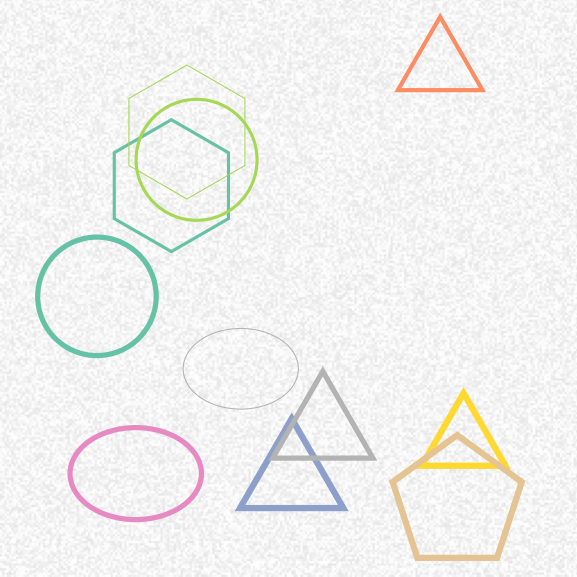[{"shape": "circle", "thickness": 2.5, "radius": 0.51, "center": [0.168, 0.486]}, {"shape": "hexagon", "thickness": 1.5, "radius": 0.57, "center": [0.297, 0.678]}, {"shape": "triangle", "thickness": 2, "radius": 0.42, "center": [0.762, 0.885]}, {"shape": "triangle", "thickness": 3, "radius": 0.52, "center": [0.505, 0.171]}, {"shape": "oval", "thickness": 2.5, "radius": 0.57, "center": [0.235, 0.179]}, {"shape": "circle", "thickness": 1.5, "radius": 0.52, "center": [0.34, 0.722]}, {"shape": "hexagon", "thickness": 0.5, "radius": 0.58, "center": [0.324, 0.771]}, {"shape": "triangle", "thickness": 3, "radius": 0.42, "center": [0.803, 0.235]}, {"shape": "pentagon", "thickness": 3, "radius": 0.59, "center": [0.792, 0.128]}, {"shape": "oval", "thickness": 0.5, "radius": 0.5, "center": [0.417, 0.361]}, {"shape": "triangle", "thickness": 2.5, "radius": 0.5, "center": [0.559, 0.256]}]